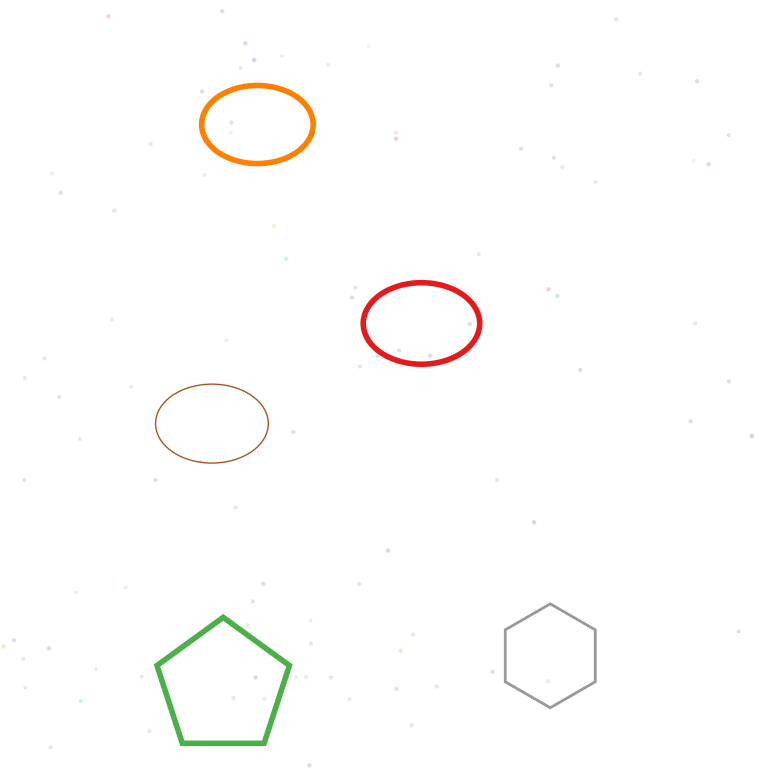[{"shape": "oval", "thickness": 2, "radius": 0.38, "center": [0.547, 0.58]}, {"shape": "pentagon", "thickness": 2, "radius": 0.45, "center": [0.29, 0.108]}, {"shape": "oval", "thickness": 2, "radius": 0.36, "center": [0.334, 0.838]}, {"shape": "oval", "thickness": 0.5, "radius": 0.37, "center": [0.275, 0.45]}, {"shape": "hexagon", "thickness": 1, "radius": 0.34, "center": [0.715, 0.148]}]